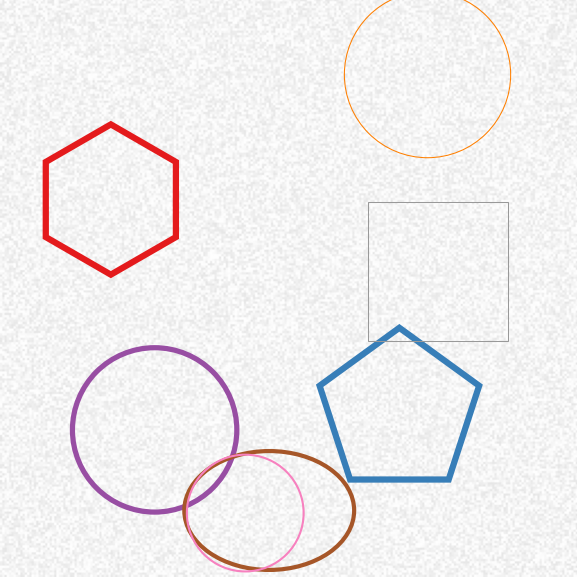[{"shape": "hexagon", "thickness": 3, "radius": 0.65, "center": [0.192, 0.654]}, {"shape": "pentagon", "thickness": 3, "radius": 0.73, "center": [0.692, 0.286]}, {"shape": "circle", "thickness": 2.5, "radius": 0.71, "center": [0.268, 0.255]}, {"shape": "circle", "thickness": 0.5, "radius": 0.72, "center": [0.74, 0.87]}, {"shape": "oval", "thickness": 2, "radius": 0.74, "center": [0.466, 0.115]}, {"shape": "circle", "thickness": 1, "radius": 0.51, "center": [0.425, 0.111]}, {"shape": "square", "thickness": 0.5, "radius": 0.6, "center": [0.758, 0.529]}]